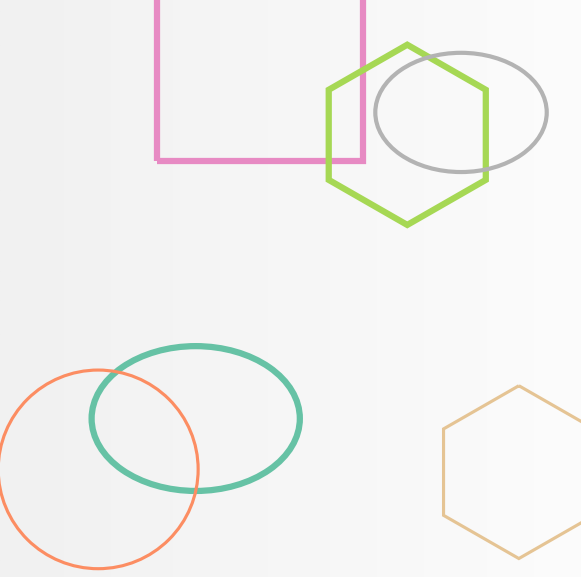[{"shape": "oval", "thickness": 3, "radius": 0.9, "center": [0.337, 0.274]}, {"shape": "circle", "thickness": 1.5, "radius": 0.86, "center": [0.169, 0.186]}, {"shape": "square", "thickness": 3, "radius": 0.89, "center": [0.447, 0.899]}, {"shape": "hexagon", "thickness": 3, "radius": 0.78, "center": [0.701, 0.766]}, {"shape": "hexagon", "thickness": 1.5, "radius": 0.75, "center": [0.893, 0.182]}, {"shape": "oval", "thickness": 2, "radius": 0.74, "center": [0.793, 0.804]}]